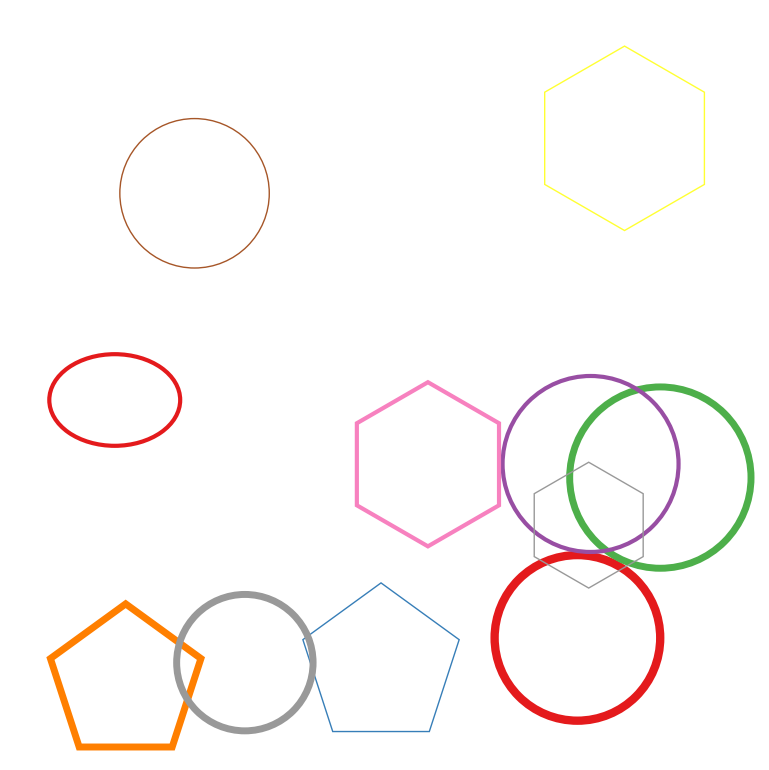[{"shape": "circle", "thickness": 3, "radius": 0.54, "center": [0.75, 0.172]}, {"shape": "oval", "thickness": 1.5, "radius": 0.42, "center": [0.149, 0.481]}, {"shape": "pentagon", "thickness": 0.5, "radius": 0.53, "center": [0.495, 0.136]}, {"shape": "circle", "thickness": 2.5, "radius": 0.59, "center": [0.858, 0.38]}, {"shape": "circle", "thickness": 1.5, "radius": 0.57, "center": [0.767, 0.397]}, {"shape": "pentagon", "thickness": 2.5, "radius": 0.51, "center": [0.163, 0.113]}, {"shape": "hexagon", "thickness": 0.5, "radius": 0.6, "center": [0.811, 0.82]}, {"shape": "circle", "thickness": 0.5, "radius": 0.49, "center": [0.253, 0.749]}, {"shape": "hexagon", "thickness": 1.5, "radius": 0.53, "center": [0.556, 0.397]}, {"shape": "hexagon", "thickness": 0.5, "radius": 0.41, "center": [0.765, 0.318]}, {"shape": "circle", "thickness": 2.5, "radius": 0.44, "center": [0.318, 0.139]}]